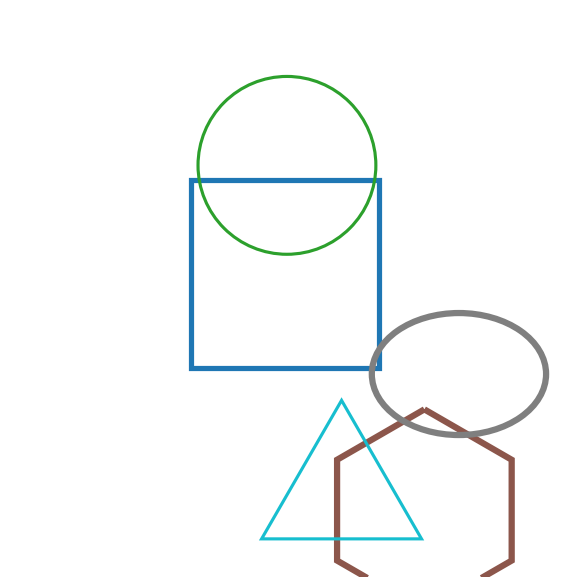[{"shape": "square", "thickness": 2.5, "radius": 0.81, "center": [0.494, 0.525]}, {"shape": "circle", "thickness": 1.5, "radius": 0.77, "center": [0.497, 0.713]}, {"shape": "hexagon", "thickness": 3, "radius": 0.87, "center": [0.735, 0.116]}, {"shape": "oval", "thickness": 3, "radius": 0.75, "center": [0.795, 0.351]}, {"shape": "triangle", "thickness": 1.5, "radius": 0.8, "center": [0.591, 0.146]}]